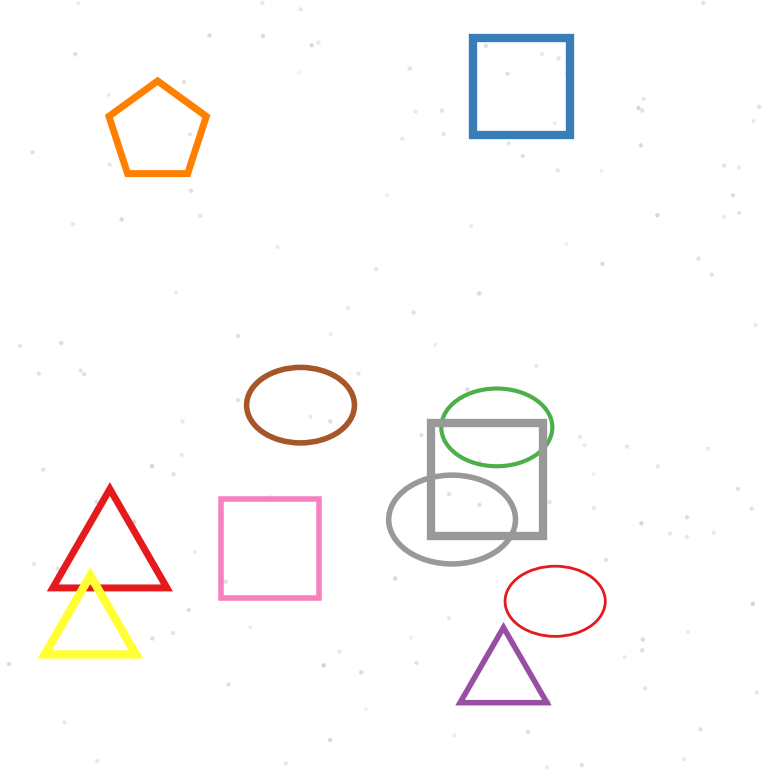[{"shape": "triangle", "thickness": 2.5, "radius": 0.43, "center": [0.143, 0.279]}, {"shape": "oval", "thickness": 1, "radius": 0.33, "center": [0.721, 0.219]}, {"shape": "square", "thickness": 3, "radius": 0.31, "center": [0.677, 0.888]}, {"shape": "oval", "thickness": 1.5, "radius": 0.36, "center": [0.645, 0.445]}, {"shape": "triangle", "thickness": 2, "radius": 0.33, "center": [0.654, 0.12]}, {"shape": "pentagon", "thickness": 2.5, "radius": 0.33, "center": [0.205, 0.828]}, {"shape": "triangle", "thickness": 3, "radius": 0.34, "center": [0.117, 0.184]}, {"shape": "oval", "thickness": 2, "radius": 0.35, "center": [0.39, 0.474]}, {"shape": "square", "thickness": 2, "radius": 0.32, "center": [0.351, 0.288]}, {"shape": "oval", "thickness": 2, "radius": 0.41, "center": [0.587, 0.325]}, {"shape": "square", "thickness": 3, "radius": 0.37, "center": [0.632, 0.378]}]